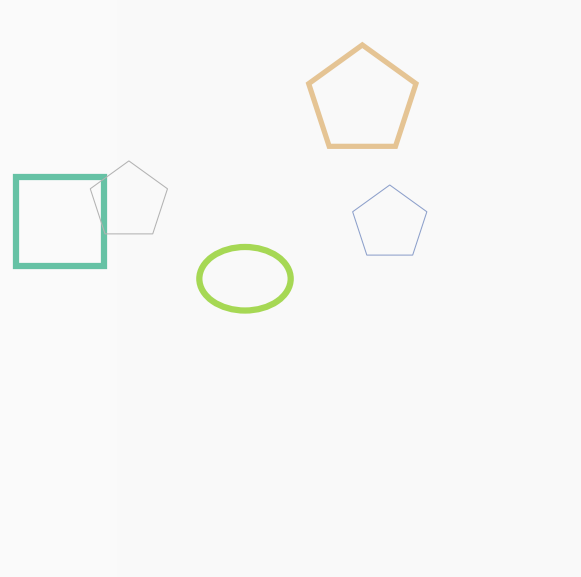[{"shape": "square", "thickness": 3, "radius": 0.38, "center": [0.103, 0.616]}, {"shape": "pentagon", "thickness": 0.5, "radius": 0.34, "center": [0.671, 0.612]}, {"shape": "oval", "thickness": 3, "radius": 0.39, "center": [0.422, 0.516]}, {"shape": "pentagon", "thickness": 2.5, "radius": 0.49, "center": [0.623, 0.824]}, {"shape": "pentagon", "thickness": 0.5, "radius": 0.35, "center": [0.222, 0.651]}]